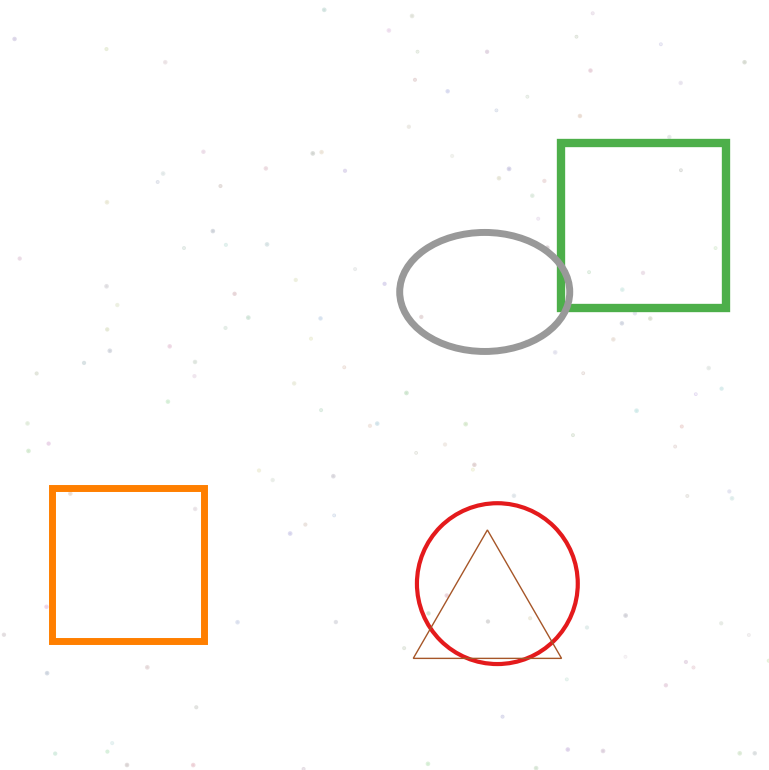[{"shape": "circle", "thickness": 1.5, "radius": 0.52, "center": [0.646, 0.242]}, {"shape": "square", "thickness": 3, "radius": 0.54, "center": [0.836, 0.707]}, {"shape": "square", "thickness": 2.5, "radius": 0.5, "center": [0.166, 0.267]}, {"shape": "triangle", "thickness": 0.5, "radius": 0.56, "center": [0.633, 0.201]}, {"shape": "oval", "thickness": 2.5, "radius": 0.55, "center": [0.63, 0.621]}]